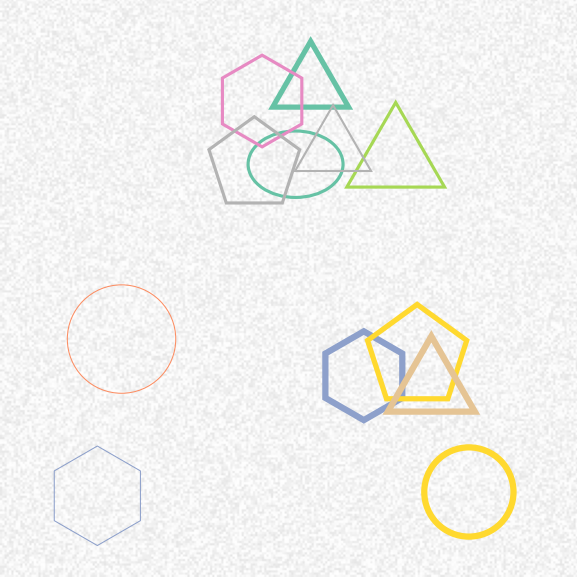[{"shape": "oval", "thickness": 1.5, "radius": 0.41, "center": [0.512, 0.715]}, {"shape": "triangle", "thickness": 2.5, "radius": 0.38, "center": [0.538, 0.852]}, {"shape": "circle", "thickness": 0.5, "radius": 0.47, "center": [0.21, 0.412]}, {"shape": "hexagon", "thickness": 0.5, "radius": 0.43, "center": [0.169, 0.141]}, {"shape": "hexagon", "thickness": 3, "radius": 0.38, "center": [0.63, 0.349]}, {"shape": "hexagon", "thickness": 1.5, "radius": 0.4, "center": [0.454, 0.824]}, {"shape": "triangle", "thickness": 1.5, "radius": 0.49, "center": [0.685, 0.724]}, {"shape": "pentagon", "thickness": 2.5, "radius": 0.45, "center": [0.722, 0.382]}, {"shape": "circle", "thickness": 3, "radius": 0.39, "center": [0.812, 0.147]}, {"shape": "triangle", "thickness": 3, "radius": 0.43, "center": [0.747, 0.33]}, {"shape": "triangle", "thickness": 1, "radius": 0.38, "center": [0.577, 0.741]}, {"shape": "pentagon", "thickness": 1.5, "radius": 0.41, "center": [0.44, 0.714]}]